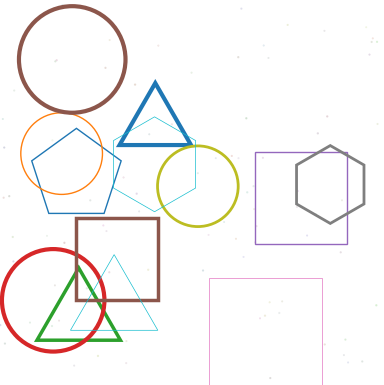[{"shape": "triangle", "thickness": 3, "radius": 0.54, "center": [0.403, 0.677]}, {"shape": "pentagon", "thickness": 1, "radius": 0.61, "center": [0.199, 0.544]}, {"shape": "circle", "thickness": 1, "radius": 0.53, "center": [0.16, 0.601]}, {"shape": "triangle", "thickness": 2.5, "radius": 0.63, "center": [0.204, 0.179]}, {"shape": "circle", "thickness": 3, "radius": 0.67, "center": [0.138, 0.22]}, {"shape": "square", "thickness": 1, "radius": 0.6, "center": [0.781, 0.486]}, {"shape": "circle", "thickness": 3, "radius": 0.69, "center": [0.188, 0.846]}, {"shape": "square", "thickness": 2.5, "radius": 0.53, "center": [0.304, 0.327]}, {"shape": "square", "thickness": 0.5, "radius": 0.73, "center": [0.689, 0.132]}, {"shape": "hexagon", "thickness": 2, "radius": 0.51, "center": [0.858, 0.521]}, {"shape": "circle", "thickness": 2, "radius": 0.52, "center": [0.514, 0.516]}, {"shape": "hexagon", "thickness": 0.5, "radius": 0.62, "center": [0.401, 0.573]}, {"shape": "triangle", "thickness": 0.5, "radius": 0.66, "center": [0.296, 0.208]}]